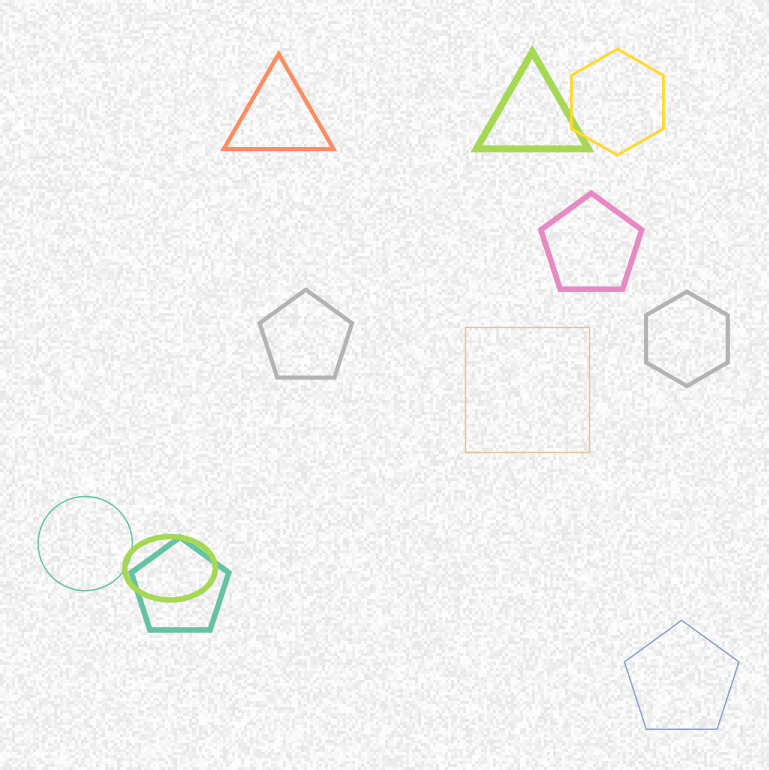[{"shape": "circle", "thickness": 0.5, "radius": 0.31, "center": [0.111, 0.294]}, {"shape": "pentagon", "thickness": 2, "radius": 0.33, "center": [0.234, 0.236]}, {"shape": "triangle", "thickness": 1.5, "radius": 0.41, "center": [0.362, 0.848]}, {"shape": "pentagon", "thickness": 0.5, "radius": 0.39, "center": [0.885, 0.116]}, {"shape": "pentagon", "thickness": 2, "radius": 0.34, "center": [0.768, 0.68]}, {"shape": "triangle", "thickness": 2.5, "radius": 0.42, "center": [0.691, 0.849]}, {"shape": "oval", "thickness": 2, "radius": 0.29, "center": [0.221, 0.262]}, {"shape": "hexagon", "thickness": 1, "radius": 0.35, "center": [0.802, 0.867]}, {"shape": "square", "thickness": 0.5, "radius": 0.4, "center": [0.684, 0.494]}, {"shape": "pentagon", "thickness": 1.5, "radius": 0.32, "center": [0.397, 0.561]}, {"shape": "hexagon", "thickness": 1.5, "radius": 0.31, "center": [0.892, 0.56]}]